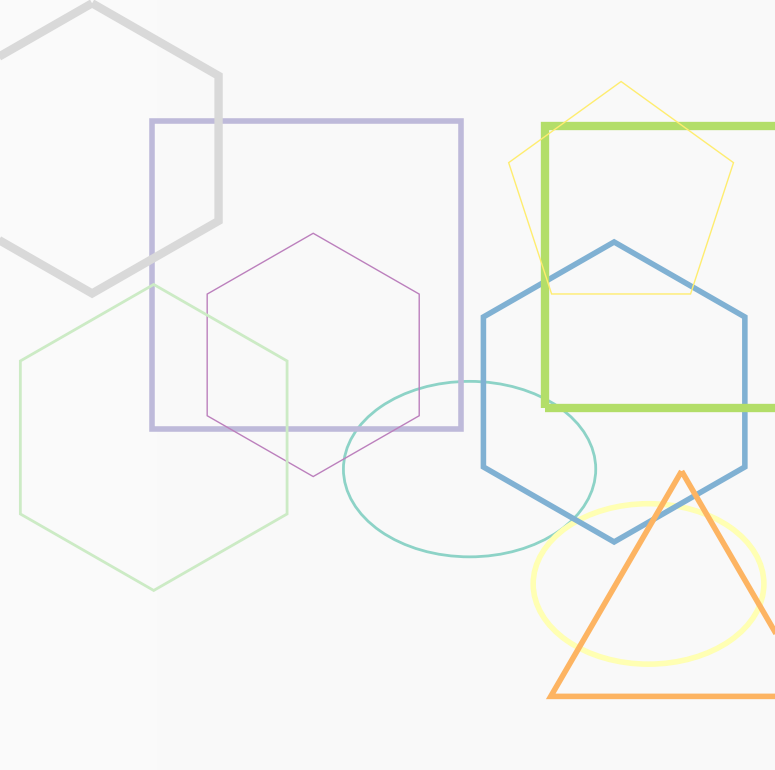[{"shape": "oval", "thickness": 1, "radius": 0.81, "center": [0.606, 0.391]}, {"shape": "oval", "thickness": 2, "radius": 0.74, "center": [0.837, 0.242]}, {"shape": "square", "thickness": 2, "radius": 1.0, "center": [0.395, 0.643]}, {"shape": "hexagon", "thickness": 2, "radius": 0.97, "center": [0.792, 0.491]}, {"shape": "triangle", "thickness": 2, "radius": 0.97, "center": [0.879, 0.193]}, {"shape": "square", "thickness": 3, "radius": 0.92, "center": [0.886, 0.653]}, {"shape": "hexagon", "thickness": 3, "radius": 0.94, "center": [0.119, 0.807]}, {"shape": "hexagon", "thickness": 0.5, "radius": 0.79, "center": [0.404, 0.539]}, {"shape": "hexagon", "thickness": 1, "radius": 0.99, "center": [0.198, 0.432]}, {"shape": "pentagon", "thickness": 0.5, "radius": 0.76, "center": [0.801, 0.742]}]